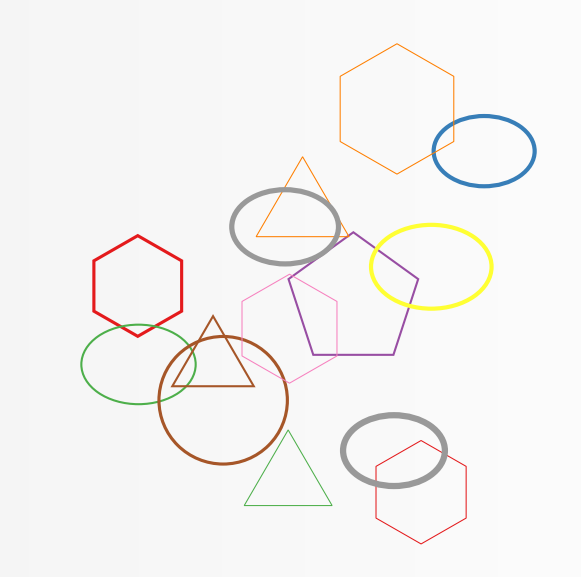[{"shape": "hexagon", "thickness": 0.5, "radius": 0.45, "center": [0.724, 0.147]}, {"shape": "hexagon", "thickness": 1.5, "radius": 0.44, "center": [0.237, 0.504]}, {"shape": "oval", "thickness": 2, "radius": 0.43, "center": [0.833, 0.737]}, {"shape": "triangle", "thickness": 0.5, "radius": 0.44, "center": [0.496, 0.167]}, {"shape": "oval", "thickness": 1, "radius": 0.49, "center": [0.238, 0.368]}, {"shape": "pentagon", "thickness": 1, "radius": 0.59, "center": [0.608, 0.48]}, {"shape": "triangle", "thickness": 0.5, "radius": 0.46, "center": [0.521, 0.635]}, {"shape": "hexagon", "thickness": 0.5, "radius": 0.56, "center": [0.683, 0.811]}, {"shape": "oval", "thickness": 2, "radius": 0.52, "center": [0.742, 0.537]}, {"shape": "triangle", "thickness": 1, "radius": 0.4, "center": [0.367, 0.371]}, {"shape": "circle", "thickness": 1.5, "radius": 0.55, "center": [0.384, 0.306]}, {"shape": "hexagon", "thickness": 0.5, "radius": 0.47, "center": [0.498, 0.43]}, {"shape": "oval", "thickness": 2.5, "radius": 0.46, "center": [0.491, 0.606]}, {"shape": "oval", "thickness": 3, "radius": 0.44, "center": [0.678, 0.219]}]